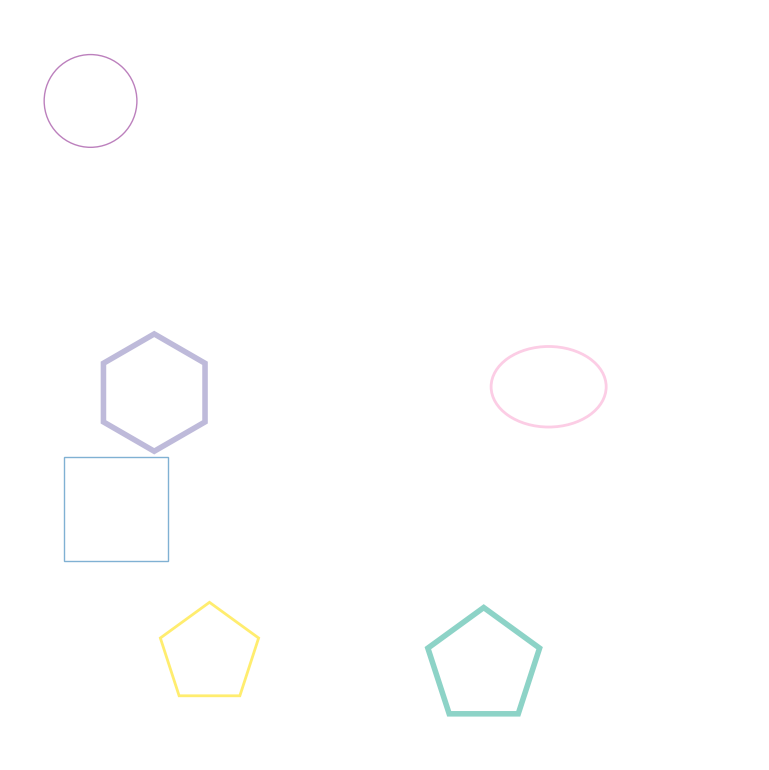[{"shape": "pentagon", "thickness": 2, "radius": 0.38, "center": [0.628, 0.135]}, {"shape": "hexagon", "thickness": 2, "radius": 0.38, "center": [0.2, 0.49]}, {"shape": "square", "thickness": 0.5, "radius": 0.34, "center": [0.151, 0.338]}, {"shape": "oval", "thickness": 1, "radius": 0.37, "center": [0.713, 0.498]}, {"shape": "circle", "thickness": 0.5, "radius": 0.3, "center": [0.118, 0.869]}, {"shape": "pentagon", "thickness": 1, "radius": 0.34, "center": [0.272, 0.151]}]